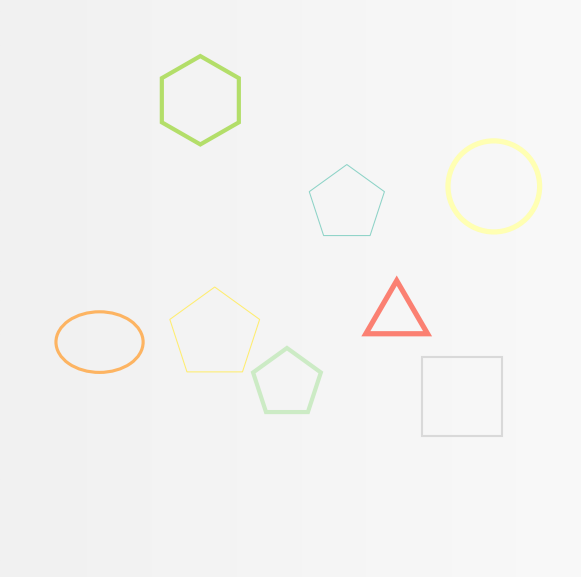[{"shape": "pentagon", "thickness": 0.5, "radius": 0.34, "center": [0.597, 0.646]}, {"shape": "circle", "thickness": 2.5, "radius": 0.39, "center": [0.85, 0.676]}, {"shape": "triangle", "thickness": 2.5, "radius": 0.31, "center": [0.683, 0.452]}, {"shape": "oval", "thickness": 1.5, "radius": 0.37, "center": [0.171, 0.407]}, {"shape": "hexagon", "thickness": 2, "radius": 0.38, "center": [0.345, 0.826]}, {"shape": "square", "thickness": 1, "radius": 0.34, "center": [0.795, 0.313]}, {"shape": "pentagon", "thickness": 2, "radius": 0.31, "center": [0.494, 0.335]}, {"shape": "pentagon", "thickness": 0.5, "radius": 0.41, "center": [0.369, 0.421]}]